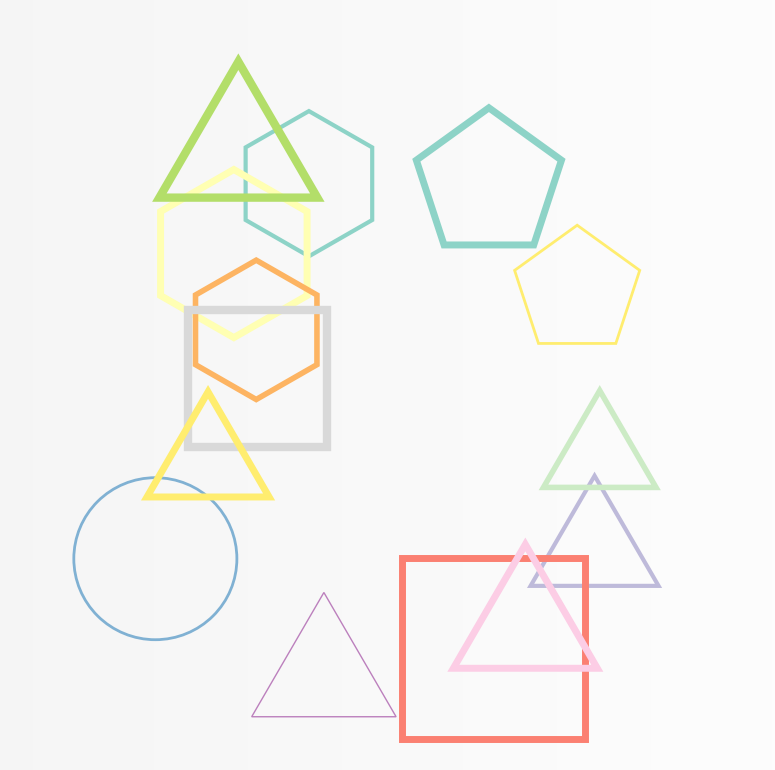[{"shape": "hexagon", "thickness": 1.5, "radius": 0.47, "center": [0.399, 0.761]}, {"shape": "pentagon", "thickness": 2.5, "radius": 0.49, "center": [0.631, 0.762]}, {"shape": "hexagon", "thickness": 2.5, "radius": 0.55, "center": [0.302, 0.671]}, {"shape": "triangle", "thickness": 1.5, "radius": 0.48, "center": [0.767, 0.287]}, {"shape": "square", "thickness": 2.5, "radius": 0.59, "center": [0.637, 0.157]}, {"shape": "circle", "thickness": 1, "radius": 0.53, "center": [0.2, 0.274]}, {"shape": "hexagon", "thickness": 2, "radius": 0.45, "center": [0.331, 0.572]}, {"shape": "triangle", "thickness": 3, "radius": 0.59, "center": [0.308, 0.802]}, {"shape": "triangle", "thickness": 2.5, "radius": 0.54, "center": [0.678, 0.186]}, {"shape": "square", "thickness": 3, "radius": 0.45, "center": [0.332, 0.508]}, {"shape": "triangle", "thickness": 0.5, "radius": 0.54, "center": [0.418, 0.123]}, {"shape": "triangle", "thickness": 2, "radius": 0.42, "center": [0.774, 0.409]}, {"shape": "triangle", "thickness": 2.5, "radius": 0.45, "center": [0.268, 0.4]}, {"shape": "pentagon", "thickness": 1, "radius": 0.42, "center": [0.745, 0.623]}]